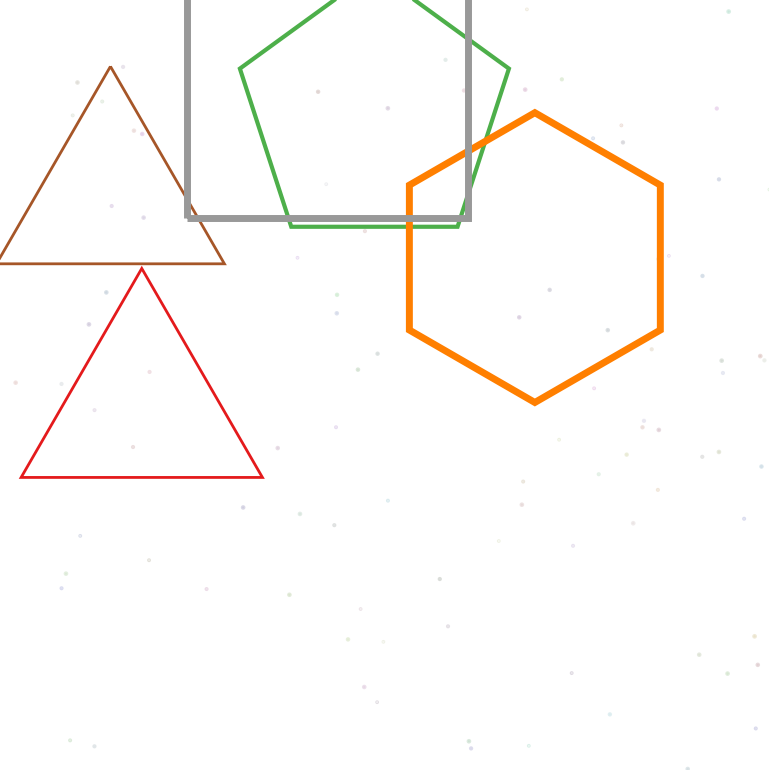[{"shape": "triangle", "thickness": 1, "radius": 0.9, "center": [0.184, 0.47]}, {"shape": "pentagon", "thickness": 1.5, "radius": 0.92, "center": [0.486, 0.854]}, {"shape": "hexagon", "thickness": 2.5, "radius": 0.94, "center": [0.695, 0.665]}, {"shape": "triangle", "thickness": 1, "radius": 0.85, "center": [0.143, 0.743]}, {"shape": "square", "thickness": 2.5, "radius": 0.91, "center": [0.425, 0.899]}]